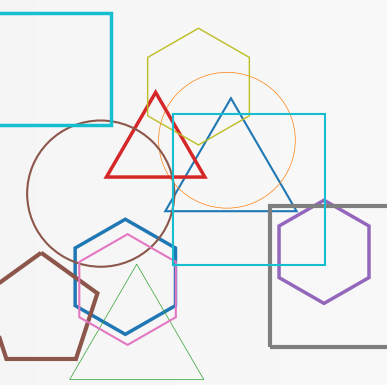[{"shape": "triangle", "thickness": 1.5, "radius": 0.98, "center": [0.596, 0.549]}, {"shape": "hexagon", "thickness": 2.5, "radius": 0.75, "center": [0.323, 0.281]}, {"shape": "circle", "thickness": 0.5, "radius": 0.88, "center": [0.586, 0.636]}, {"shape": "triangle", "thickness": 0.5, "radius": 1.0, "center": [0.353, 0.114]}, {"shape": "triangle", "thickness": 2.5, "radius": 0.73, "center": [0.402, 0.613]}, {"shape": "hexagon", "thickness": 2.5, "radius": 0.67, "center": [0.836, 0.346]}, {"shape": "circle", "thickness": 1.5, "radius": 0.95, "center": [0.26, 0.497]}, {"shape": "pentagon", "thickness": 3, "radius": 0.76, "center": [0.106, 0.191]}, {"shape": "hexagon", "thickness": 1.5, "radius": 0.72, "center": [0.329, 0.248]}, {"shape": "square", "thickness": 3, "radius": 0.91, "center": [0.879, 0.281]}, {"shape": "hexagon", "thickness": 1, "radius": 0.76, "center": [0.512, 0.775]}, {"shape": "square", "thickness": 1.5, "radius": 0.98, "center": [0.643, 0.508]}, {"shape": "square", "thickness": 2.5, "radius": 0.73, "center": [0.14, 0.821]}]